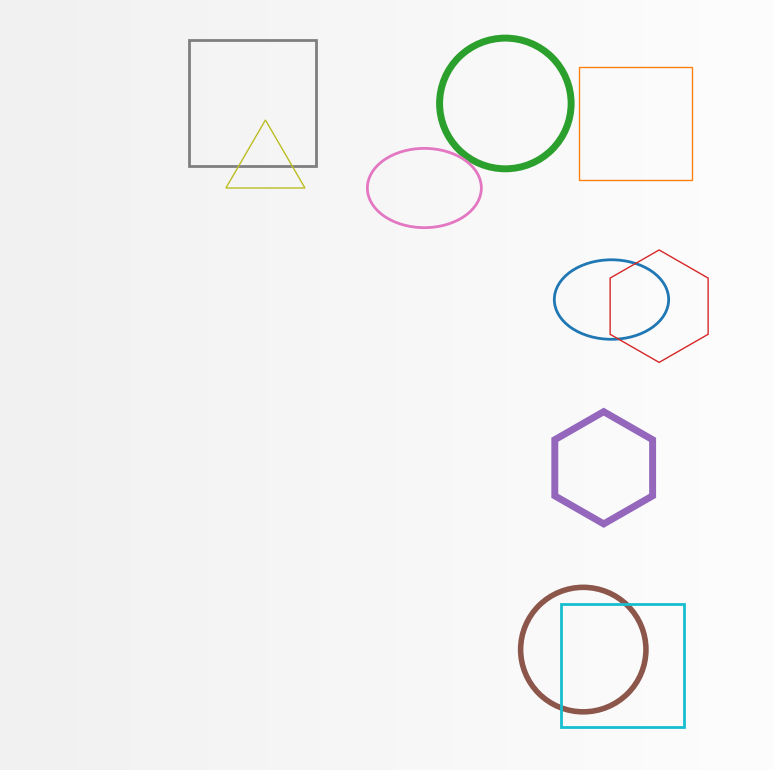[{"shape": "oval", "thickness": 1, "radius": 0.37, "center": [0.789, 0.611]}, {"shape": "square", "thickness": 0.5, "radius": 0.36, "center": [0.82, 0.84]}, {"shape": "circle", "thickness": 2.5, "radius": 0.42, "center": [0.652, 0.866]}, {"shape": "hexagon", "thickness": 0.5, "radius": 0.37, "center": [0.85, 0.602]}, {"shape": "hexagon", "thickness": 2.5, "radius": 0.36, "center": [0.779, 0.392]}, {"shape": "circle", "thickness": 2, "radius": 0.4, "center": [0.753, 0.156]}, {"shape": "oval", "thickness": 1, "radius": 0.37, "center": [0.548, 0.756]}, {"shape": "square", "thickness": 1, "radius": 0.41, "center": [0.326, 0.866]}, {"shape": "triangle", "thickness": 0.5, "radius": 0.29, "center": [0.342, 0.785]}, {"shape": "square", "thickness": 1, "radius": 0.4, "center": [0.803, 0.135]}]